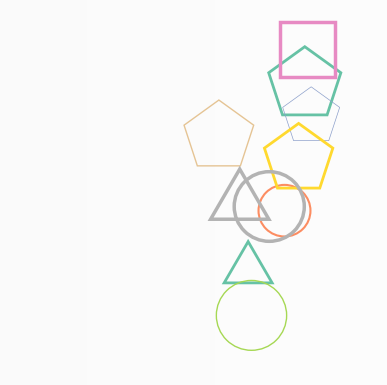[{"shape": "pentagon", "thickness": 2, "radius": 0.49, "center": [0.787, 0.781]}, {"shape": "triangle", "thickness": 2, "radius": 0.36, "center": [0.64, 0.301]}, {"shape": "circle", "thickness": 1.5, "radius": 0.34, "center": [0.734, 0.453]}, {"shape": "pentagon", "thickness": 0.5, "radius": 0.39, "center": [0.803, 0.697]}, {"shape": "square", "thickness": 2.5, "radius": 0.35, "center": [0.793, 0.872]}, {"shape": "circle", "thickness": 1, "radius": 0.45, "center": [0.649, 0.181]}, {"shape": "pentagon", "thickness": 2, "radius": 0.46, "center": [0.771, 0.587]}, {"shape": "pentagon", "thickness": 1, "radius": 0.47, "center": [0.565, 0.646]}, {"shape": "circle", "thickness": 2.5, "radius": 0.45, "center": [0.695, 0.464]}, {"shape": "triangle", "thickness": 2.5, "radius": 0.43, "center": [0.619, 0.474]}]